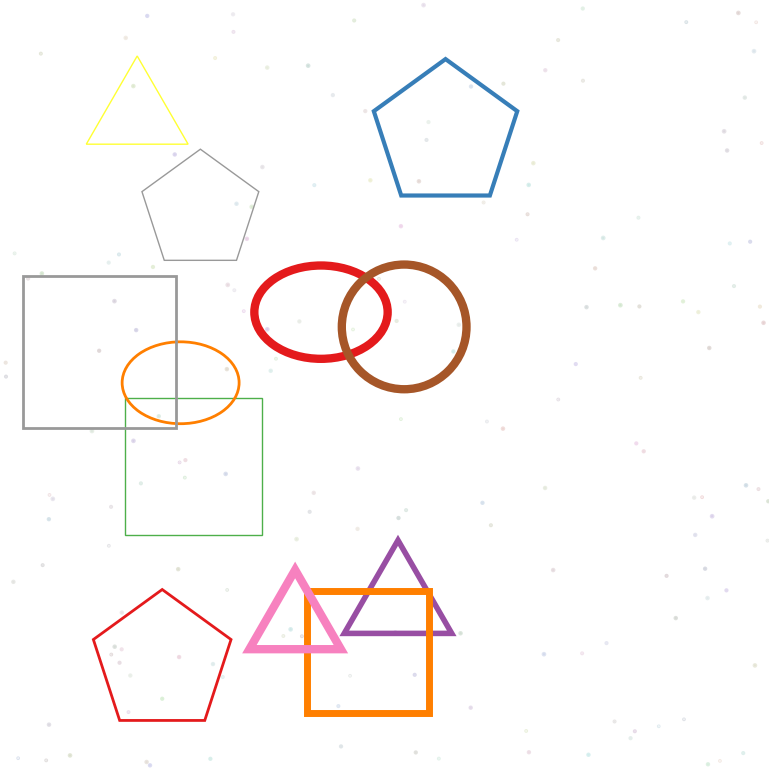[{"shape": "oval", "thickness": 3, "radius": 0.43, "center": [0.417, 0.595]}, {"shape": "pentagon", "thickness": 1, "radius": 0.47, "center": [0.211, 0.14]}, {"shape": "pentagon", "thickness": 1.5, "radius": 0.49, "center": [0.579, 0.825]}, {"shape": "square", "thickness": 0.5, "radius": 0.44, "center": [0.252, 0.394]}, {"shape": "triangle", "thickness": 2, "radius": 0.4, "center": [0.517, 0.218]}, {"shape": "oval", "thickness": 1, "radius": 0.38, "center": [0.235, 0.503]}, {"shape": "square", "thickness": 2.5, "radius": 0.4, "center": [0.478, 0.153]}, {"shape": "triangle", "thickness": 0.5, "radius": 0.38, "center": [0.178, 0.851]}, {"shape": "circle", "thickness": 3, "radius": 0.4, "center": [0.525, 0.575]}, {"shape": "triangle", "thickness": 3, "radius": 0.34, "center": [0.383, 0.191]}, {"shape": "square", "thickness": 1, "radius": 0.49, "center": [0.129, 0.543]}, {"shape": "pentagon", "thickness": 0.5, "radius": 0.4, "center": [0.26, 0.726]}]